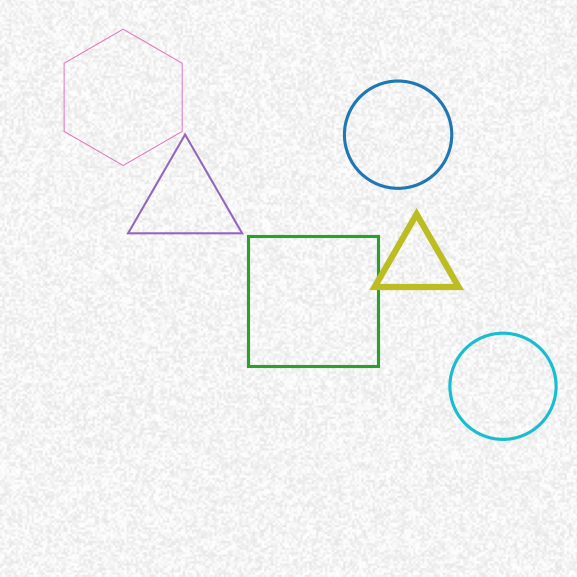[{"shape": "circle", "thickness": 1.5, "radius": 0.46, "center": [0.689, 0.766]}, {"shape": "square", "thickness": 1.5, "radius": 0.56, "center": [0.543, 0.478]}, {"shape": "triangle", "thickness": 1, "radius": 0.57, "center": [0.321, 0.652]}, {"shape": "hexagon", "thickness": 0.5, "radius": 0.59, "center": [0.213, 0.831]}, {"shape": "triangle", "thickness": 3, "radius": 0.42, "center": [0.721, 0.544]}, {"shape": "circle", "thickness": 1.5, "radius": 0.46, "center": [0.871, 0.33]}]